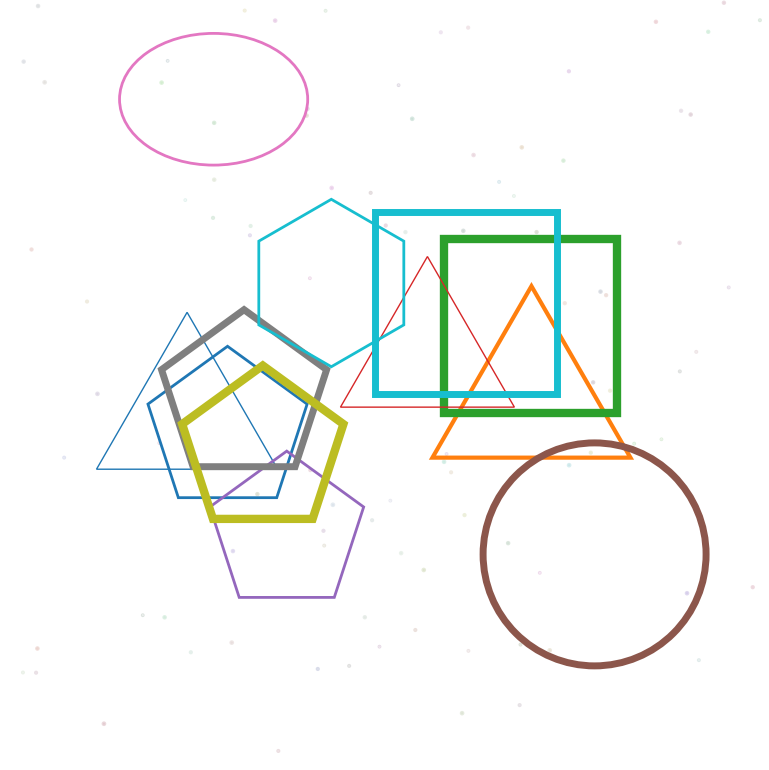[{"shape": "pentagon", "thickness": 1, "radius": 0.54, "center": [0.296, 0.442]}, {"shape": "triangle", "thickness": 0.5, "radius": 0.68, "center": [0.243, 0.459]}, {"shape": "triangle", "thickness": 1.5, "radius": 0.74, "center": [0.69, 0.48]}, {"shape": "square", "thickness": 3, "radius": 0.56, "center": [0.689, 0.577]}, {"shape": "triangle", "thickness": 0.5, "radius": 0.65, "center": [0.555, 0.536]}, {"shape": "pentagon", "thickness": 1, "radius": 0.53, "center": [0.372, 0.309]}, {"shape": "circle", "thickness": 2.5, "radius": 0.72, "center": [0.772, 0.28]}, {"shape": "oval", "thickness": 1, "radius": 0.61, "center": [0.277, 0.871]}, {"shape": "pentagon", "thickness": 2.5, "radius": 0.56, "center": [0.317, 0.485]}, {"shape": "pentagon", "thickness": 3, "radius": 0.55, "center": [0.341, 0.415]}, {"shape": "square", "thickness": 2.5, "radius": 0.59, "center": [0.605, 0.607]}, {"shape": "hexagon", "thickness": 1, "radius": 0.54, "center": [0.43, 0.632]}]